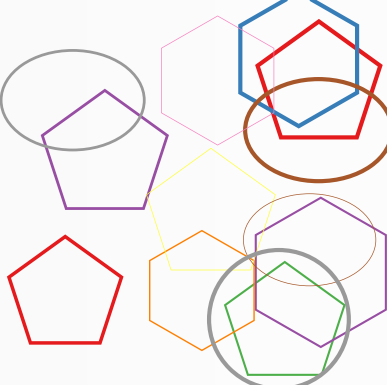[{"shape": "pentagon", "thickness": 3, "radius": 0.83, "center": [0.823, 0.778]}, {"shape": "pentagon", "thickness": 2.5, "radius": 0.76, "center": [0.168, 0.233]}, {"shape": "hexagon", "thickness": 3, "radius": 0.87, "center": [0.771, 0.846]}, {"shape": "pentagon", "thickness": 1.5, "radius": 0.81, "center": [0.735, 0.157]}, {"shape": "hexagon", "thickness": 1.5, "radius": 0.97, "center": [0.828, 0.293]}, {"shape": "pentagon", "thickness": 2, "radius": 0.85, "center": [0.271, 0.596]}, {"shape": "hexagon", "thickness": 1, "radius": 0.78, "center": [0.521, 0.245]}, {"shape": "pentagon", "thickness": 0.5, "radius": 0.87, "center": [0.544, 0.44]}, {"shape": "oval", "thickness": 3, "radius": 0.95, "center": [0.822, 0.662]}, {"shape": "oval", "thickness": 0.5, "radius": 0.85, "center": [0.799, 0.377]}, {"shape": "hexagon", "thickness": 0.5, "radius": 0.84, "center": [0.562, 0.791]}, {"shape": "oval", "thickness": 2, "radius": 0.92, "center": [0.188, 0.74]}, {"shape": "circle", "thickness": 3, "radius": 0.9, "center": [0.72, 0.17]}]